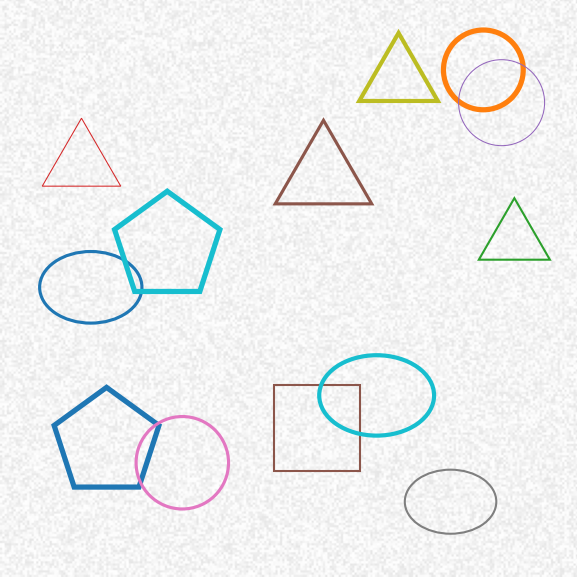[{"shape": "oval", "thickness": 1.5, "radius": 0.44, "center": [0.157, 0.502]}, {"shape": "pentagon", "thickness": 2.5, "radius": 0.48, "center": [0.185, 0.233]}, {"shape": "circle", "thickness": 2.5, "radius": 0.35, "center": [0.837, 0.878]}, {"shape": "triangle", "thickness": 1, "radius": 0.36, "center": [0.891, 0.585]}, {"shape": "triangle", "thickness": 0.5, "radius": 0.39, "center": [0.141, 0.716]}, {"shape": "circle", "thickness": 0.5, "radius": 0.37, "center": [0.869, 0.821]}, {"shape": "square", "thickness": 1, "radius": 0.37, "center": [0.548, 0.258]}, {"shape": "triangle", "thickness": 1.5, "radius": 0.48, "center": [0.56, 0.694]}, {"shape": "circle", "thickness": 1.5, "radius": 0.4, "center": [0.316, 0.198]}, {"shape": "oval", "thickness": 1, "radius": 0.4, "center": [0.78, 0.13]}, {"shape": "triangle", "thickness": 2, "radius": 0.39, "center": [0.69, 0.864]}, {"shape": "pentagon", "thickness": 2.5, "radius": 0.48, "center": [0.29, 0.572]}, {"shape": "oval", "thickness": 2, "radius": 0.5, "center": [0.652, 0.314]}]